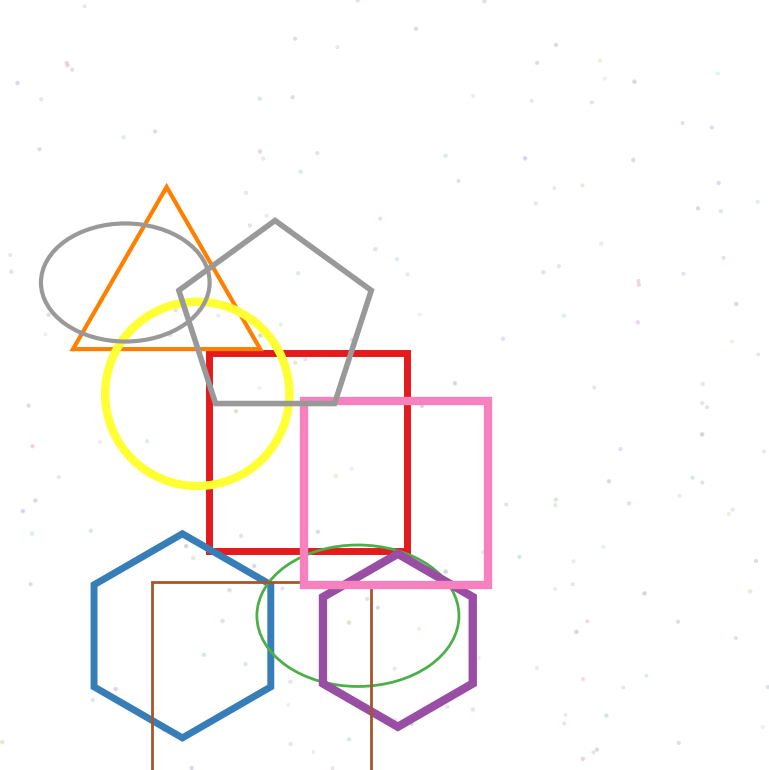[{"shape": "square", "thickness": 2.5, "radius": 0.64, "center": [0.4, 0.413]}, {"shape": "hexagon", "thickness": 2.5, "radius": 0.66, "center": [0.237, 0.174]}, {"shape": "oval", "thickness": 1, "radius": 0.66, "center": [0.465, 0.2]}, {"shape": "hexagon", "thickness": 3, "radius": 0.56, "center": [0.517, 0.168]}, {"shape": "triangle", "thickness": 1.5, "radius": 0.7, "center": [0.216, 0.617]}, {"shape": "circle", "thickness": 3, "radius": 0.6, "center": [0.256, 0.488]}, {"shape": "square", "thickness": 1, "radius": 0.71, "center": [0.34, 0.102]}, {"shape": "square", "thickness": 3, "radius": 0.6, "center": [0.515, 0.36]}, {"shape": "pentagon", "thickness": 2, "radius": 0.66, "center": [0.357, 0.582]}, {"shape": "oval", "thickness": 1.5, "radius": 0.55, "center": [0.163, 0.633]}]